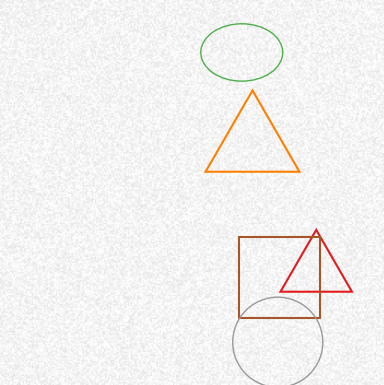[{"shape": "triangle", "thickness": 1.5, "radius": 0.54, "center": [0.821, 0.296]}, {"shape": "oval", "thickness": 1, "radius": 0.53, "center": [0.628, 0.864]}, {"shape": "triangle", "thickness": 1.5, "radius": 0.7, "center": [0.656, 0.624]}, {"shape": "square", "thickness": 1.5, "radius": 0.52, "center": [0.726, 0.279]}, {"shape": "circle", "thickness": 1, "radius": 0.58, "center": [0.721, 0.111]}]